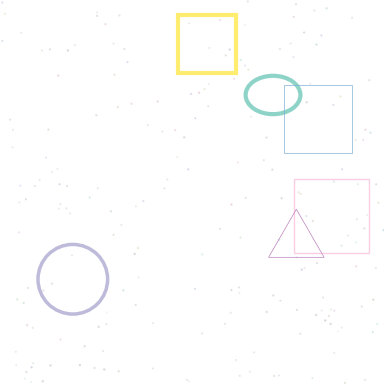[{"shape": "oval", "thickness": 3, "radius": 0.36, "center": [0.709, 0.753]}, {"shape": "circle", "thickness": 2.5, "radius": 0.45, "center": [0.189, 0.275]}, {"shape": "square", "thickness": 0.5, "radius": 0.44, "center": [0.825, 0.691]}, {"shape": "square", "thickness": 1, "radius": 0.48, "center": [0.86, 0.439]}, {"shape": "triangle", "thickness": 0.5, "radius": 0.42, "center": [0.77, 0.373]}, {"shape": "square", "thickness": 3, "radius": 0.38, "center": [0.538, 0.885]}]